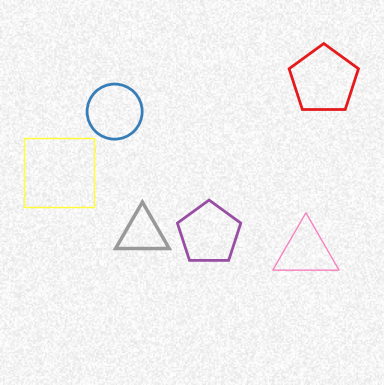[{"shape": "pentagon", "thickness": 2, "radius": 0.47, "center": [0.841, 0.792]}, {"shape": "circle", "thickness": 2, "radius": 0.36, "center": [0.298, 0.71]}, {"shape": "pentagon", "thickness": 2, "radius": 0.43, "center": [0.543, 0.394]}, {"shape": "square", "thickness": 1, "radius": 0.45, "center": [0.154, 0.552]}, {"shape": "triangle", "thickness": 1, "radius": 0.5, "center": [0.795, 0.348]}, {"shape": "triangle", "thickness": 2.5, "radius": 0.4, "center": [0.37, 0.395]}]